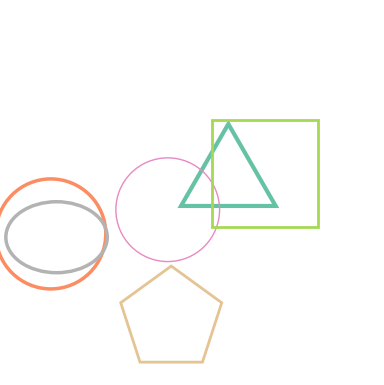[{"shape": "triangle", "thickness": 3, "radius": 0.71, "center": [0.593, 0.536]}, {"shape": "circle", "thickness": 2.5, "radius": 0.71, "center": [0.132, 0.392]}, {"shape": "circle", "thickness": 1, "radius": 0.67, "center": [0.436, 0.455]}, {"shape": "square", "thickness": 2, "radius": 0.69, "center": [0.688, 0.55]}, {"shape": "pentagon", "thickness": 2, "radius": 0.69, "center": [0.445, 0.171]}, {"shape": "oval", "thickness": 2.5, "radius": 0.66, "center": [0.147, 0.384]}]